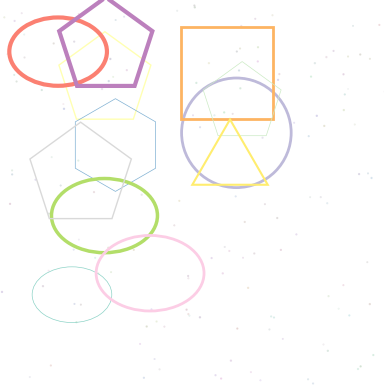[{"shape": "oval", "thickness": 0.5, "radius": 0.52, "center": [0.187, 0.235]}, {"shape": "pentagon", "thickness": 1, "radius": 0.63, "center": [0.272, 0.792]}, {"shape": "circle", "thickness": 2, "radius": 0.71, "center": [0.614, 0.655]}, {"shape": "oval", "thickness": 3, "radius": 0.63, "center": [0.151, 0.866]}, {"shape": "hexagon", "thickness": 0.5, "radius": 0.6, "center": [0.3, 0.623]}, {"shape": "square", "thickness": 2, "radius": 0.6, "center": [0.591, 0.812]}, {"shape": "oval", "thickness": 2.5, "radius": 0.69, "center": [0.271, 0.44]}, {"shape": "oval", "thickness": 2, "radius": 0.7, "center": [0.39, 0.29]}, {"shape": "pentagon", "thickness": 1, "radius": 0.69, "center": [0.209, 0.544]}, {"shape": "pentagon", "thickness": 3, "radius": 0.64, "center": [0.275, 0.88]}, {"shape": "pentagon", "thickness": 0.5, "radius": 0.53, "center": [0.629, 0.734]}, {"shape": "triangle", "thickness": 1.5, "radius": 0.57, "center": [0.597, 0.577]}]